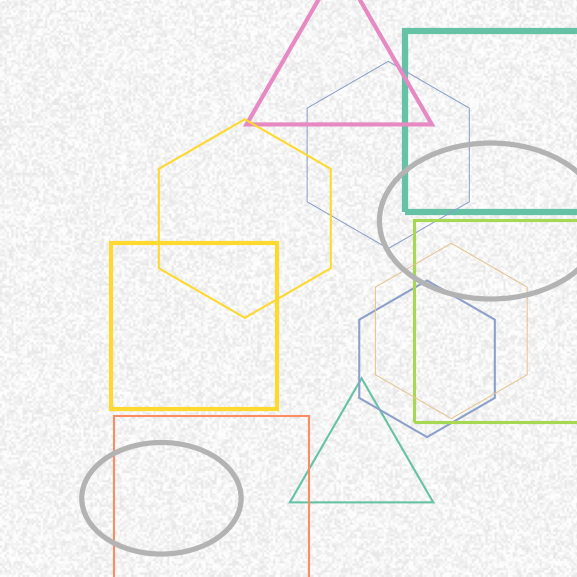[{"shape": "triangle", "thickness": 1, "radius": 0.72, "center": [0.626, 0.201]}, {"shape": "square", "thickness": 3, "radius": 0.78, "center": [0.858, 0.789]}, {"shape": "square", "thickness": 1, "radius": 0.85, "center": [0.366, 0.109]}, {"shape": "hexagon", "thickness": 1, "radius": 0.68, "center": [0.739, 0.378]}, {"shape": "hexagon", "thickness": 0.5, "radius": 0.81, "center": [0.672, 0.731]}, {"shape": "triangle", "thickness": 2, "radius": 0.93, "center": [0.587, 0.876]}, {"shape": "square", "thickness": 1.5, "radius": 0.87, "center": [0.891, 0.443]}, {"shape": "square", "thickness": 2, "radius": 0.72, "center": [0.336, 0.434]}, {"shape": "hexagon", "thickness": 1, "radius": 0.86, "center": [0.424, 0.621]}, {"shape": "hexagon", "thickness": 0.5, "radius": 0.76, "center": [0.781, 0.426]}, {"shape": "oval", "thickness": 2.5, "radius": 0.96, "center": [0.85, 0.616]}, {"shape": "oval", "thickness": 2.5, "radius": 0.69, "center": [0.28, 0.136]}]